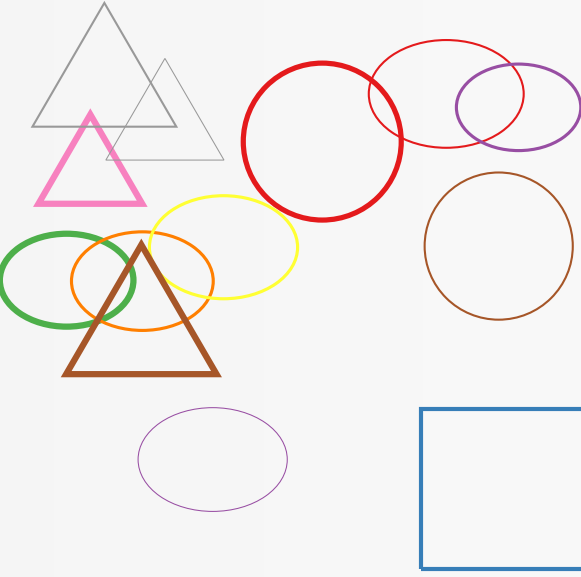[{"shape": "circle", "thickness": 2.5, "radius": 0.68, "center": [0.554, 0.754]}, {"shape": "oval", "thickness": 1, "radius": 0.67, "center": [0.768, 0.837]}, {"shape": "square", "thickness": 2, "radius": 0.69, "center": [0.863, 0.153]}, {"shape": "oval", "thickness": 3, "radius": 0.57, "center": [0.115, 0.514]}, {"shape": "oval", "thickness": 1.5, "radius": 0.54, "center": [0.892, 0.813]}, {"shape": "oval", "thickness": 0.5, "radius": 0.64, "center": [0.366, 0.203]}, {"shape": "oval", "thickness": 1.5, "radius": 0.61, "center": [0.245, 0.512]}, {"shape": "oval", "thickness": 1.5, "radius": 0.64, "center": [0.385, 0.571]}, {"shape": "triangle", "thickness": 3, "radius": 0.75, "center": [0.243, 0.426]}, {"shape": "circle", "thickness": 1, "radius": 0.64, "center": [0.858, 0.573]}, {"shape": "triangle", "thickness": 3, "radius": 0.52, "center": [0.155, 0.698]}, {"shape": "triangle", "thickness": 1, "radius": 0.71, "center": [0.18, 0.851]}, {"shape": "triangle", "thickness": 0.5, "radius": 0.59, "center": [0.284, 0.781]}]